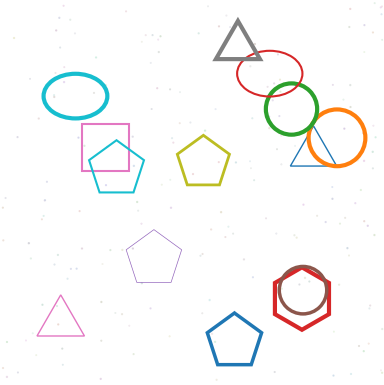[{"shape": "triangle", "thickness": 1, "radius": 0.35, "center": [0.814, 0.603]}, {"shape": "pentagon", "thickness": 2.5, "radius": 0.37, "center": [0.609, 0.113]}, {"shape": "circle", "thickness": 3, "radius": 0.37, "center": [0.875, 0.642]}, {"shape": "circle", "thickness": 3, "radius": 0.33, "center": [0.757, 0.717]}, {"shape": "hexagon", "thickness": 3, "radius": 0.41, "center": [0.784, 0.225]}, {"shape": "oval", "thickness": 1.5, "radius": 0.42, "center": [0.701, 0.809]}, {"shape": "pentagon", "thickness": 0.5, "radius": 0.38, "center": [0.4, 0.328]}, {"shape": "circle", "thickness": 2.5, "radius": 0.31, "center": [0.787, 0.246]}, {"shape": "square", "thickness": 1.5, "radius": 0.31, "center": [0.274, 0.616]}, {"shape": "triangle", "thickness": 1, "radius": 0.36, "center": [0.158, 0.163]}, {"shape": "triangle", "thickness": 3, "radius": 0.33, "center": [0.618, 0.879]}, {"shape": "pentagon", "thickness": 2, "radius": 0.36, "center": [0.528, 0.577]}, {"shape": "oval", "thickness": 3, "radius": 0.41, "center": [0.196, 0.75]}, {"shape": "pentagon", "thickness": 1.5, "radius": 0.37, "center": [0.303, 0.561]}]